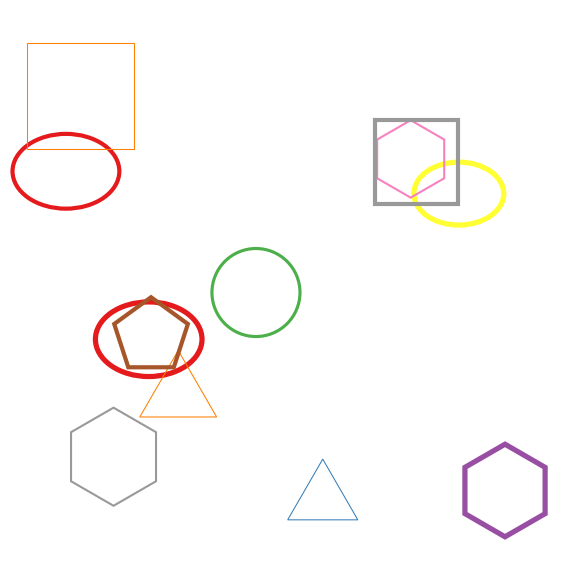[{"shape": "oval", "thickness": 2.5, "radius": 0.46, "center": [0.258, 0.412]}, {"shape": "oval", "thickness": 2, "radius": 0.46, "center": [0.114, 0.703]}, {"shape": "triangle", "thickness": 0.5, "radius": 0.35, "center": [0.559, 0.134]}, {"shape": "circle", "thickness": 1.5, "radius": 0.38, "center": [0.443, 0.493]}, {"shape": "hexagon", "thickness": 2.5, "radius": 0.4, "center": [0.874, 0.15]}, {"shape": "triangle", "thickness": 0.5, "radius": 0.38, "center": [0.309, 0.315]}, {"shape": "square", "thickness": 0.5, "radius": 0.46, "center": [0.14, 0.833]}, {"shape": "oval", "thickness": 2.5, "radius": 0.39, "center": [0.794, 0.664]}, {"shape": "pentagon", "thickness": 2, "radius": 0.34, "center": [0.262, 0.417]}, {"shape": "hexagon", "thickness": 1, "radius": 0.34, "center": [0.711, 0.724]}, {"shape": "hexagon", "thickness": 1, "radius": 0.42, "center": [0.197, 0.208]}, {"shape": "square", "thickness": 2, "radius": 0.36, "center": [0.722, 0.719]}]